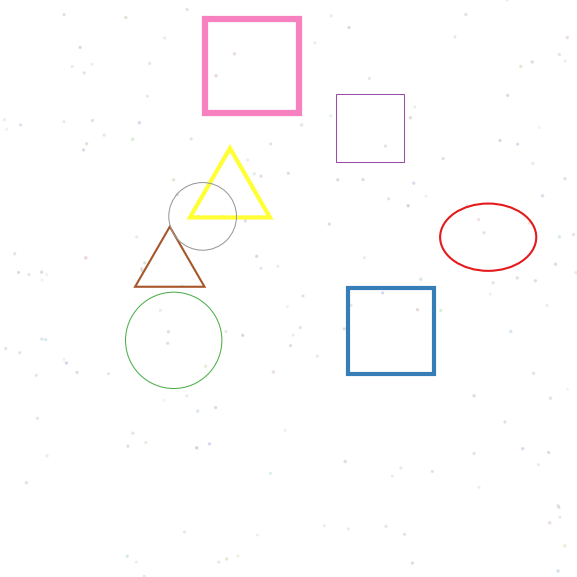[{"shape": "oval", "thickness": 1, "radius": 0.42, "center": [0.845, 0.588]}, {"shape": "square", "thickness": 2, "radius": 0.37, "center": [0.677, 0.426]}, {"shape": "circle", "thickness": 0.5, "radius": 0.42, "center": [0.301, 0.41]}, {"shape": "square", "thickness": 0.5, "radius": 0.29, "center": [0.64, 0.777]}, {"shape": "triangle", "thickness": 2, "radius": 0.4, "center": [0.398, 0.663]}, {"shape": "triangle", "thickness": 1, "radius": 0.35, "center": [0.294, 0.537]}, {"shape": "square", "thickness": 3, "radius": 0.41, "center": [0.437, 0.885]}, {"shape": "circle", "thickness": 0.5, "radius": 0.29, "center": [0.351, 0.624]}]